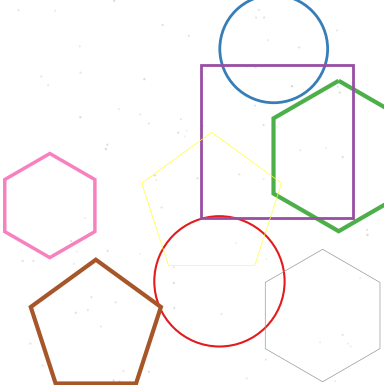[{"shape": "circle", "thickness": 1.5, "radius": 0.85, "center": [0.57, 0.269]}, {"shape": "circle", "thickness": 2, "radius": 0.7, "center": [0.711, 0.873]}, {"shape": "hexagon", "thickness": 3, "radius": 0.98, "center": [0.88, 0.595]}, {"shape": "square", "thickness": 2, "radius": 0.99, "center": [0.719, 0.633]}, {"shape": "pentagon", "thickness": 0.5, "radius": 0.95, "center": [0.55, 0.465]}, {"shape": "pentagon", "thickness": 3, "radius": 0.89, "center": [0.249, 0.148]}, {"shape": "hexagon", "thickness": 2.5, "radius": 0.68, "center": [0.129, 0.466]}, {"shape": "hexagon", "thickness": 0.5, "radius": 0.86, "center": [0.838, 0.18]}]